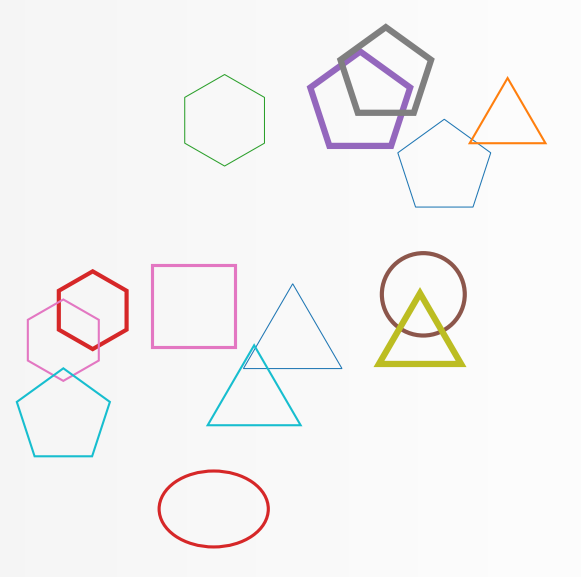[{"shape": "triangle", "thickness": 0.5, "radius": 0.49, "center": [0.504, 0.41]}, {"shape": "pentagon", "thickness": 0.5, "radius": 0.42, "center": [0.764, 0.709]}, {"shape": "triangle", "thickness": 1, "radius": 0.38, "center": [0.873, 0.789]}, {"shape": "hexagon", "thickness": 0.5, "radius": 0.4, "center": [0.386, 0.791]}, {"shape": "oval", "thickness": 1.5, "radius": 0.47, "center": [0.368, 0.118]}, {"shape": "hexagon", "thickness": 2, "radius": 0.34, "center": [0.159, 0.462]}, {"shape": "pentagon", "thickness": 3, "radius": 0.45, "center": [0.62, 0.82]}, {"shape": "circle", "thickness": 2, "radius": 0.36, "center": [0.728, 0.489]}, {"shape": "square", "thickness": 1.5, "radius": 0.35, "center": [0.333, 0.47]}, {"shape": "hexagon", "thickness": 1, "radius": 0.35, "center": [0.109, 0.41]}, {"shape": "pentagon", "thickness": 3, "radius": 0.41, "center": [0.664, 0.87]}, {"shape": "triangle", "thickness": 3, "radius": 0.41, "center": [0.723, 0.41]}, {"shape": "triangle", "thickness": 1, "radius": 0.46, "center": [0.437, 0.309]}, {"shape": "pentagon", "thickness": 1, "radius": 0.42, "center": [0.109, 0.277]}]